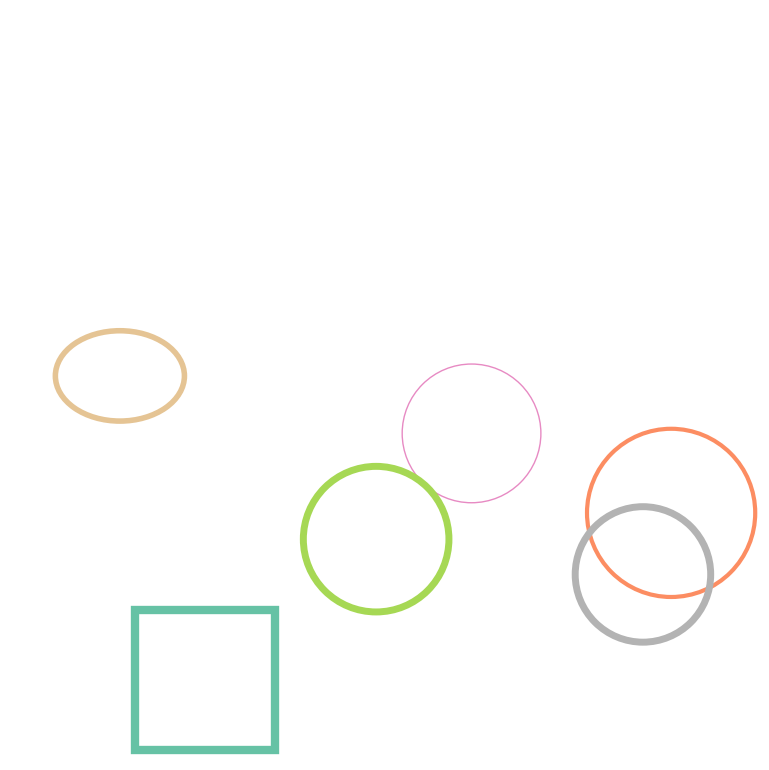[{"shape": "square", "thickness": 3, "radius": 0.45, "center": [0.266, 0.117]}, {"shape": "circle", "thickness": 1.5, "radius": 0.55, "center": [0.872, 0.334]}, {"shape": "circle", "thickness": 0.5, "radius": 0.45, "center": [0.612, 0.437]}, {"shape": "circle", "thickness": 2.5, "radius": 0.47, "center": [0.488, 0.3]}, {"shape": "oval", "thickness": 2, "radius": 0.42, "center": [0.156, 0.512]}, {"shape": "circle", "thickness": 2.5, "radius": 0.44, "center": [0.835, 0.254]}]